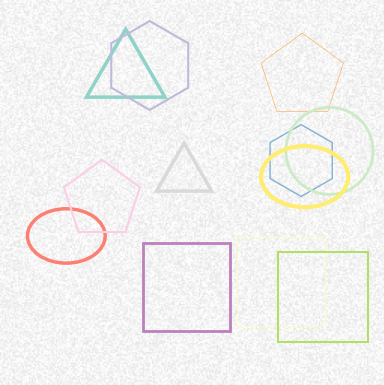[{"shape": "triangle", "thickness": 2.5, "radius": 0.59, "center": [0.326, 0.806]}, {"shape": "square", "thickness": 0.5, "radius": 0.58, "center": [0.73, 0.269]}, {"shape": "hexagon", "thickness": 1.5, "radius": 0.58, "center": [0.389, 0.83]}, {"shape": "oval", "thickness": 2.5, "radius": 0.5, "center": [0.172, 0.387]}, {"shape": "hexagon", "thickness": 1, "radius": 0.47, "center": [0.782, 0.583]}, {"shape": "pentagon", "thickness": 0.5, "radius": 0.56, "center": [0.785, 0.801]}, {"shape": "square", "thickness": 1.5, "radius": 0.59, "center": [0.838, 0.229]}, {"shape": "pentagon", "thickness": 1.5, "radius": 0.52, "center": [0.265, 0.481]}, {"shape": "triangle", "thickness": 2.5, "radius": 0.41, "center": [0.478, 0.545]}, {"shape": "square", "thickness": 2, "radius": 0.57, "center": [0.485, 0.255]}, {"shape": "circle", "thickness": 2, "radius": 0.57, "center": [0.856, 0.608]}, {"shape": "oval", "thickness": 3, "radius": 0.57, "center": [0.791, 0.541]}]